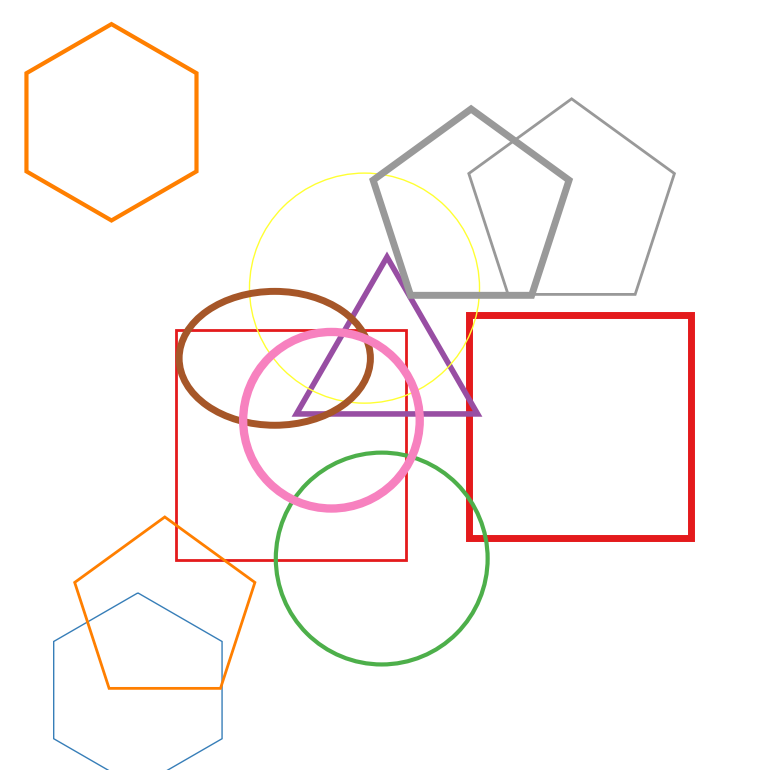[{"shape": "square", "thickness": 2.5, "radius": 0.72, "center": [0.753, 0.446]}, {"shape": "square", "thickness": 1, "radius": 0.75, "center": [0.378, 0.423]}, {"shape": "hexagon", "thickness": 0.5, "radius": 0.63, "center": [0.179, 0.104]}, {"shape": "circle", "thickness": 1.5, "radius": 0.69, "center": [0.496, 0.275]}, {"shape": "triangle", "thickness": 2, "radius": 0.68, "center": [0.503, 0.53]}, {"shape": "hexagon", "thickness": 1.5, "radius": 0.64, "center": [0.145, 0.841]}, {"shape": "pentagon", "thickness": 1, "radius": 0.62, "center": [0.214, 0.206]}, {"shape": "circle", "thickness": 0.5, "radius": 0.75, "center": [0.473, 0.626]}, {"shape": "oval", "thickness": 2.5, "radius": 0.62, "center": [0.357, 0.535]}, {"shape": "circle", "thickness": 3, "radius": 0.57, "center": [0.43, 0.454]}, {"shape": "pentagon", "thickness": 2.5, "radius": 0.67, "center": [0.612, 0.725]}, {"shape": "pentagon", "thickness": 1, "radius": 0.7, "center": [0.742, 0.731]}]